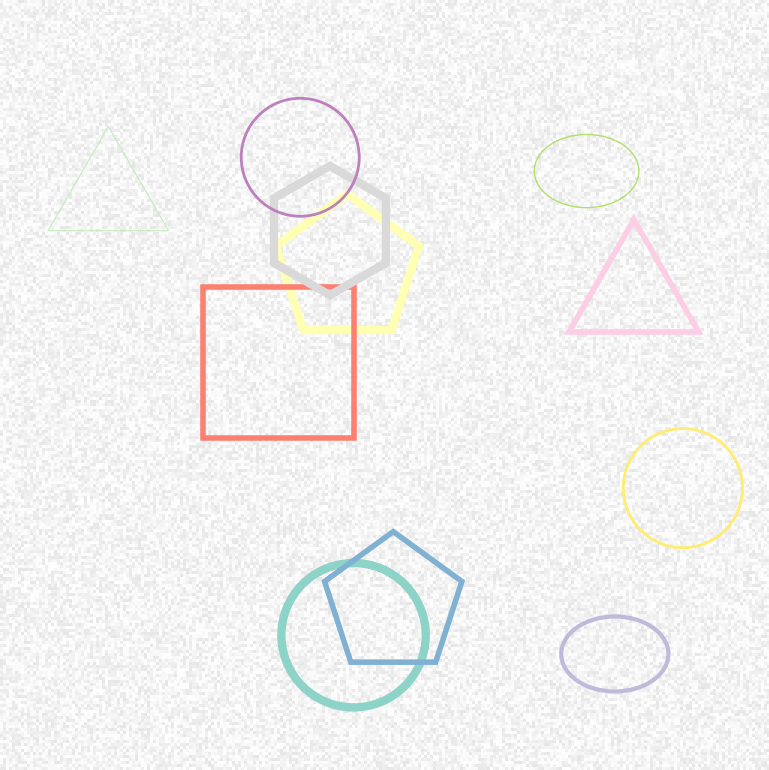[{"shape": "circle", "thickness": 3, "radius": 0.47, "center": [0.459, 0.175]}, {"shape": "pentagon", "thickness": 3, "radius": 0.49, "center": [0.451, 0.65]}, {"shape": "oval", "thickness": 1.5, "radius": 0.35, "center": [0.798, 0.151]}, {"shape": "square", "thickness": 2, "radius": 0.49, "center": [0.362, 0.529]}, {"shape": "pentagon", "thickness": 2, "radius": 0.47, "center": [0.511, 0.216]}, {"shape": "oval", "thickness": 0.5, "radius": 0.34, "center": [0.762, 0.778]}, {"shape": "triangle", "thickness": 2, "radius": 0.49, "center": [0.823, 0.617]}, {"shape": "hexagon", "thickness": 3, "radius": 0.42, "center": [0.429, 0.701]}, {"shape": "circle", "thickness": 1, "radius": 0.38, "center": [0.39, 0.796]}, {"shape": "triangle", "thickness": 0.5, "radius": 0.45, "center": [0.141, 0.746]}, {"shape": "circle", "thickness": 1, "radius": 0.39, "center": [0.887, 0.366]}]